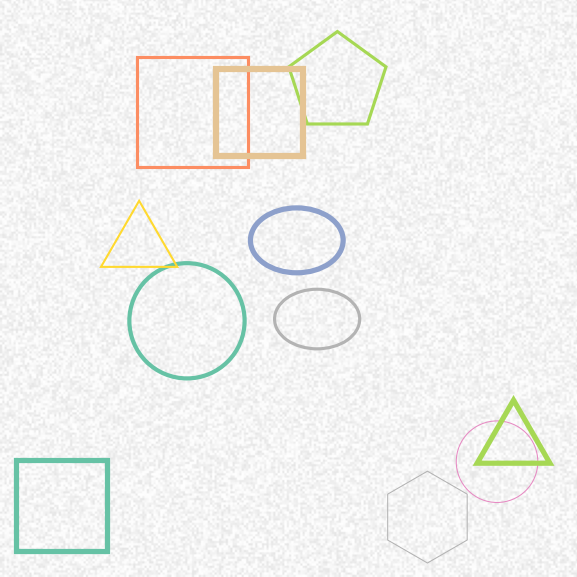[{"shape": "square", "thickness": 2.5, "radius": 0.4, "center": [0.107, 0.124]}, {"shape": "circle", "thickness": 2, "radius": 0.5, "center": [0.324, 0.444]}, {"shape": "square", "thickness": 1.5, "radius": 0.48, "center": [0.333, 0.805]}, {"shape": "oval", "thickness": 2.5, "radius": 0.4, "center": [0.514, 0.583]}, {"shape": "circle", "thickness": 0.5, "radius": 0.35, "center": [0.861, 0.2]}, {"shape": "triangle", "thickness": 2.5, "radius": 0.36, "center": [0.889, 0.233]}, {"shape": "pentagon", "thickness": 1.5, "radius": 0.44, "center": [0.584, 0.856]}, {"shape": "triangle", "thickness": 1, "radius": 0.38, "center": [0.241, 0.575]}, {"shape": "square", "thickness": 3, "radius": 0.38, "center": [0.45, 0.804]}, {"shape": "hexagon", "thickness": 0.5, "radius": 0.4, "center": [0.74, 0.104]}, {"shape": "oval", "thickness": 1.5, "radius": 0.37, "center": [0.549, 0.447]}]